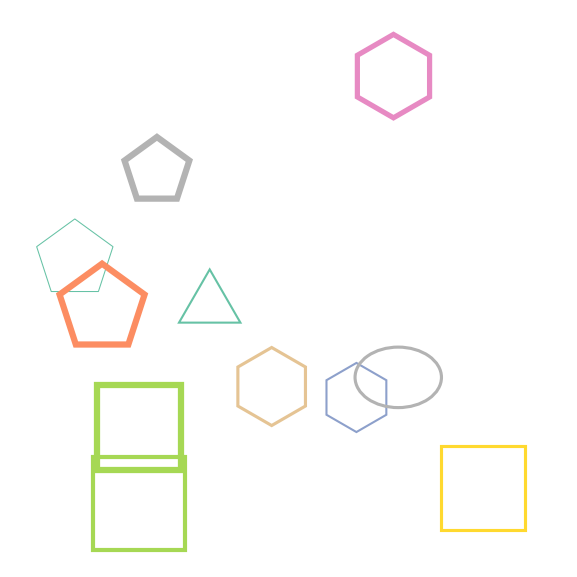[{"shape": "pentagon", "thickness": 0.5, "radius": 0.35, "center": [0.13, 0.551]}, {"shape": "triangle", "thickness": 1, "radius": 0.31, "center": [0.363, 0.471]}, {"shape": "pentagon", "thickness": 3, "radius": 0.39, "center": [0.177, 0.465]}, {"shape": "hexagon", "thickness": 1, "radius": 0.3, "center": [0.617, 0.311]}, {"shape": "hexagon", "thickness": 2.5, "radius": 0.36, "center": [0.681, 0.867]}, {"shape": "square", "thickness": 2, "radius": 0.4, "center": [0.24, 0.128]}, {"shape": "square", "thickness": 3, "radius": 0.37, "center": [0.241, 0.26]}, {"shape": "square", "thickness": 1.5, "radius": 0.36, "center": [0.836, 0.154]}, {"shape": "hexagon", "thickness": 1.5, "radius": 0.34, "center": [0.47, 0.33]}, {"shape": "oval", "thickness": 1.5, "radius": 0.37, "center": [0.69, 0.346]}, {"shape": "pentagon", "thickness": 3, "radius": 0.29, "center": [0.272, 0.703]}]